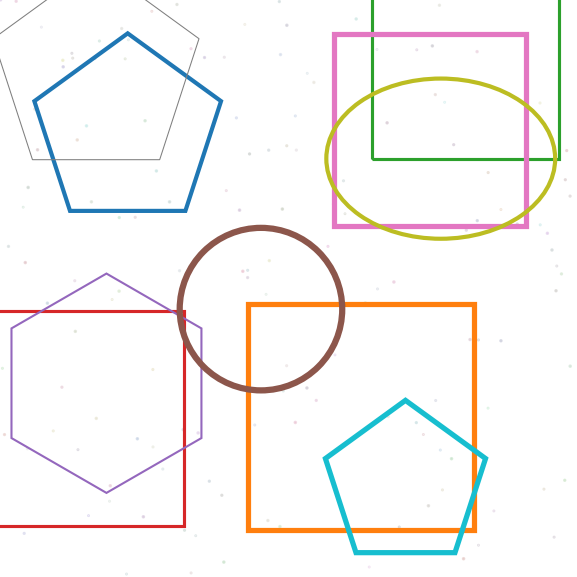[{"shape": "pentagon", "thickness": 2, "radius": 0.85, "center": [0.221, 0.771]}, {"shape": "square", "thickness": 2.5, "radius": 0.98, "center": [0.626, 0.277]}, {"shape": "square", "thickness": 1.5, "radius": 0.81, "center": [0.806, 0.886]}, {"shape": "square", "thickness": 1.5, "radius": 0.93, "center": [0.132, 0.274]}, {"shape": "hexagon", "thickness": 1, "radius": 0.95, "center": [0.184, 0.336]}, {"shape": "circle", "thickness": 3, "radius": 0.7, "center": [0.452, 0.464]}, {"shape": "square", "thickness": 2.5, "radius": 0.83, "center": [0.745, 0.774]}, {"shape": "pentagon", "thickness": 0.5, "radius": 0.94, "center": [0.166, 0.874]}, {"shape": "oval", "thickness": 2, "radius": 0.99, "center": [0.763, 0.724]}, {"shape": "pentagon", "thickness": 2.5, "radius": 0.73, "center": [0.702, 0.16]}]